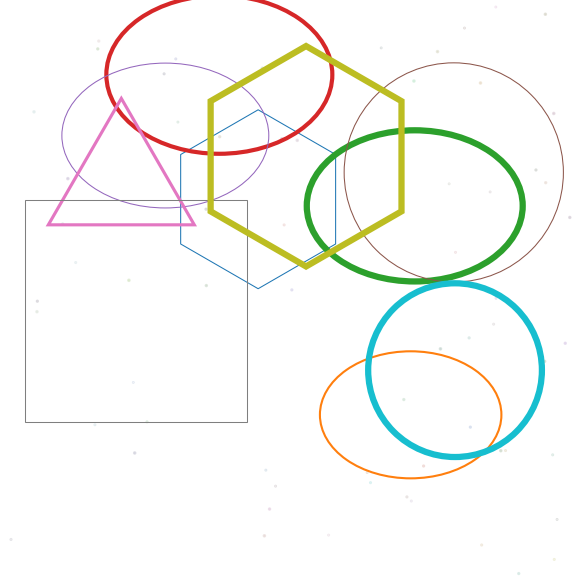[{"shape": "hexagon", "thickness": 0.5, "radius": 0.77, "center": [0.447, 0.654]}, {"shape": "oval", "thickness": 1, "radius": 0.79, "center": [0.711, 0.281]}, {"shape": "oval", "thickness": 3, "radius": 0.93, "center": [0.718, 0.643]}, {"shape": "oval", "thickness": 2, "radius": 0.98, "center": [0.38, 0.87]}, {"shape": "oval", "thickness": 0.5, "radius": 0.9, "center": [0.286, 0.764]}, {"shape": "circle", "thickness": 0.5, "radius": 0.95, "center": [0.786, 0.701]}, {"shape": "triangle", "thickness": 1.5, "radius": 0.73, "center": [0.21, 0.683]}, {"shape": "square", "thickness": 0.5, "radius": 0.96, "center": [0.235, 0.461]}, {"shape": "hexagon", "thickness": 3, "radius": 0.95, "center": [0.53, 0.729]}, {"shape": "circle", "thickness": 3, "radius": 0.75, "center": [0.788, 0.358]}]